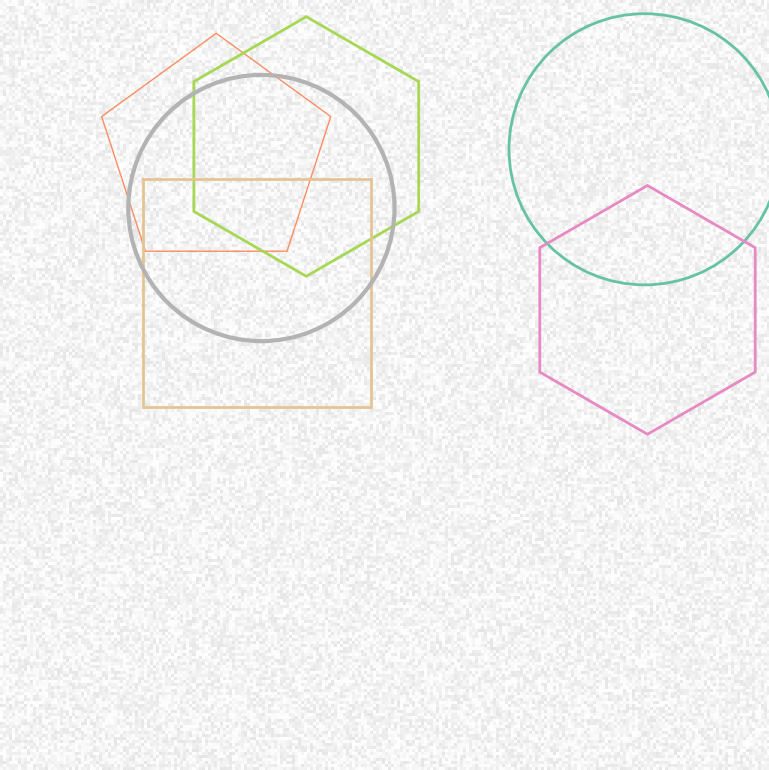[{"shape": "circle", "thickness": 1, "radius": 0.88, "center": [0.837, 0.806]}, {"shape": "pentagon", "thickness": 0.5, "radius": 0.78, "center": [0.281, 0.8]}, {"shape": "hexagon", "thickness": 1, "radius": 0.81, "center": [0.841, 0.598]}, {"shape": "hexagon", "thickness": 1, "radius": 0.84, "center": [0.398, 0.81]}, {"shape": "square", "thickness": 1, "radius": 0.74, "center": [0.334, 0.619]}, {"shape": "circle", "thickness": 1.5, "radius": 0.86, "center": [0.339, 0.73]}]